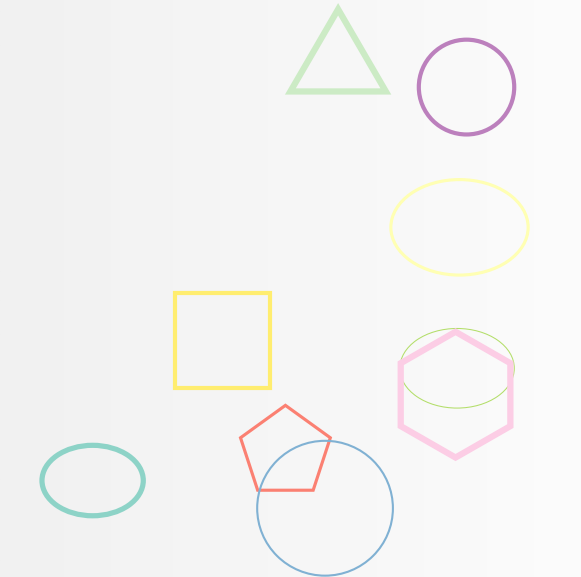[{"shape": "oval", "thickness": 2.5, "radius": 0.44, "center": [0.159, 0.167]}, {"shape": "oval", "thickness": 1.5, "radius": 0.59, "center": [0.791, 0.605]}, {"shape": "pentagon", "thickness": 1.5, "radius": 0.41, "center": [0.491, 0.216]}, {"shape": "circle", "thickness": 1, "radius": 0.58, "center": [0.559, 0.119]}, {"shape": "oval", "thickness": 0.5, "radius": 0.49, "center": [0.786, 0.361]}, {"shape": "hexagon", "thickness": 3, "radius": 0.54, "center": [0.784, 0.316]}, {"shape": "circle", "thickness": 2, "radius": 0.41, "center": [0.803, 0.848]}, {"shape": "triangle", "thickness": 3, "radius": 0.47, "center": [0.582, 0.888]}, {"shape": "square", "thickness": 2, "radius": 0.41, "center": [0.383, 0.41]}]